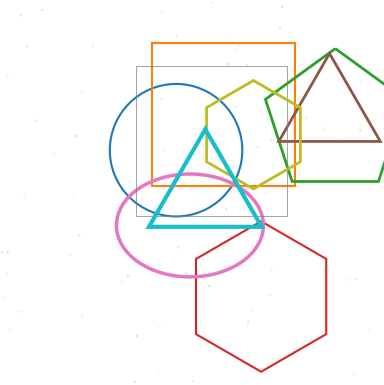[{"shape": "circle", "thickness": 1.5, "radius": 0.86, "center": [0.457, 0.61]}, {"shape": "square", "thickness": 1.5, "radius": 0.92, "center": [0.58, 0.703]}, {"shape": "pentagon", "thickness": 2, "radius": 0.95, "center": [0.871, 0.683]}, {"shape": "hexagon", "thickness": 1.5, "radius": 0.98, "center": [0.678, 0.23]}, {"shape": "triangle", "thickness": 2, "radius": 0.76, "center": [0.856, 0.709]}, {"shape": "oval", "thickness": 2.5, "radius": 0.95, "center": [0.493, 0.414]}, {"shape": "square", "thickness": 0.5, "radius": 0.97, "center": [0.549, 0.633]}, {"shape": "hexagon", "thickness": 2, "radius": 0.7, "center": [0.658, 0.65]}, {"shape": "triangle", "thickness": 3, "radius": 0.84, "center": [0.533, 0.495]}]